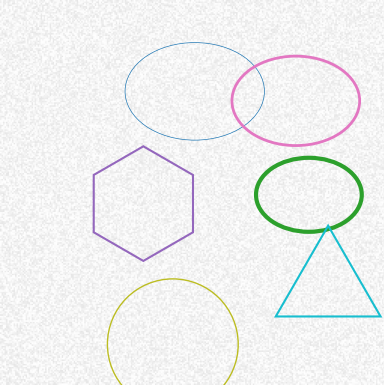[{"shape": "oval", "thickness": 0.5, "radius": 0.91, "center": [0.506, 0.763]}, {"shape": "oval", "thickness": 3, "radius": 0.69, "center": [0.802, 0.494]}, {"shape": "hexagon", "thickness": 1.5, "radius": 0.74, "center": [0.372, 0.471]}, {"shape": "oval", "thickness": 2, "radius": 0.83, "center": [0.768, 0.738]}, {"shape": "circle", "thickness": 1, "radius": 0.85, "center": [0.449, 0.106]}, {"shape": "triangle", "thickness": 1.5, "radius": 0.79, "center": [0.852, 0.257]}]